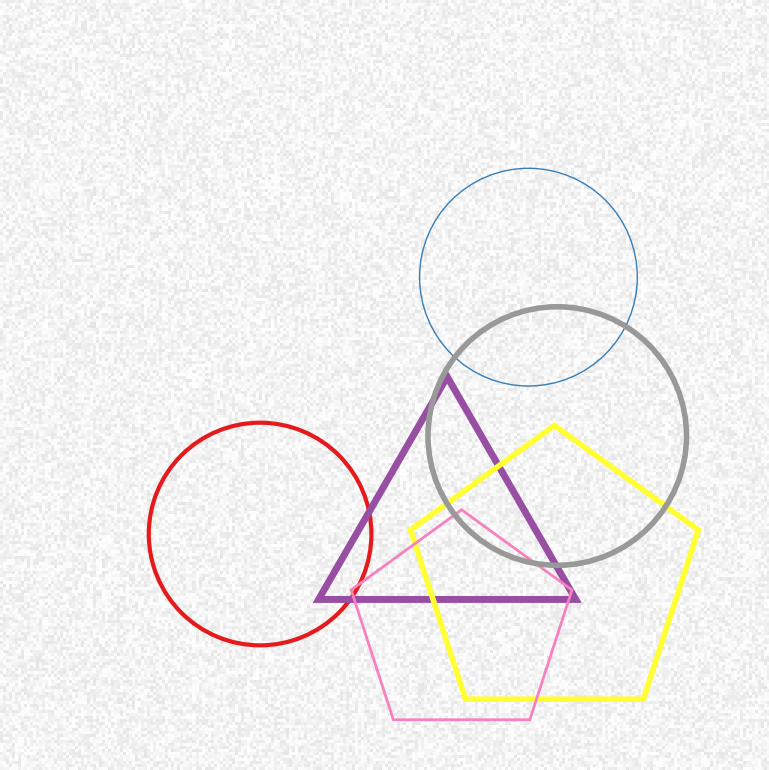[{"shape": "circle", "thickness": 1.5, "radius": 0.72, "center": [0.338, 0.306]}, {"shape": "circle", "thickness": 0.5, "radius": 0.71, "center": [0.686, 0.64]}, {"shape": "triangle", "thickness": 2.5, "radius": 0.96, "center": [0.581, 0.318]}, {"shape": "pentagon", "thickness": 2, "radius": 0.98, "center": [0.72, 0.251]}, {"shape": "pentagon", "thickness": 1, "radius": 0.75, "center": [0.599, 0.187]}, {"shape": "circle", "thickness": 2, "radius": 0.84, "center": [0.724, 0.434]}]